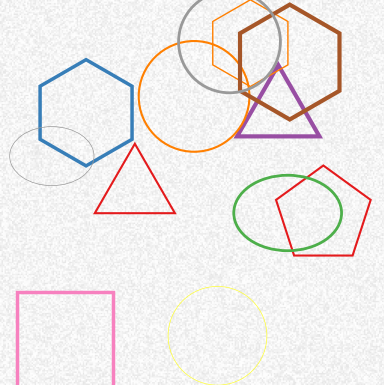[{"shape": "triangle", "thickness": 1.5, "radius": 0.6, "center": [0.35, 0.506]}, {"shape": "pentagon", "thickness": 1.5, "radius": 0.65, "center": [0.84, 0.441]}, {"shape": "hexagon", "thickness": 2.5, "radius": 0.69, "center": [0.224, 0.707]}, {"shape": "oval", "thickness": 2, "radius": 0.7, "center": [0.747, 0.447]}, {"shape": "triangle", "thickness": 3, "radius": 0.62, "center": [0.723, 0.708]}, {"shape": "circle", "thickness": 1.5, "radius": 0.72, "center": [0.504, 0.75]}, {"shape": "hexagon", "thickness": 1, "radius": 0.56, "center": [0.65, 0.888]}, {"shape": "circle", "thickness": 0.5, "radius": 0.64, "center": [0.565, 0.128]}, {"shape": "hexagon", "thickness": 3, "radius": 0.75, "center": [0.753, 0.839]}, {"shape": "square", "thickness": 2.5, "radius": 0.62, "center": [0.17, 0.115]}, {"shape": "circle", "thickness": 2, "radius": 0.66, "center": [0.596, 0.891]}, {"shape": "oval", "thickness": 0.5, "radius": 0.55, "center": [0.135, 0.594]}]